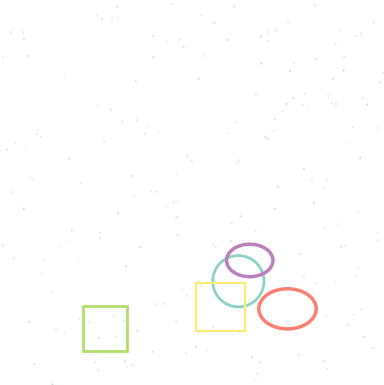[{"shape": "circle", "thickness": 2, "radius": 0.33, "center": [0.619, 0.27]}, {"shape": "oval", "thickness": 2.5, "radius": 0.37, "center": [0.747, 0.198]}, {"shape": "square", "thickness": 2, "radius": 0.29, "center": [0.273, 0.146]}, {"shape": "oval", "thickness": 2.5, "radius": 0.3, "center": [0.649, 0.324]}, {"shape": "square", "thickness": 1.5, "radius": 0.31, "center": [0.573, 0.203]}]